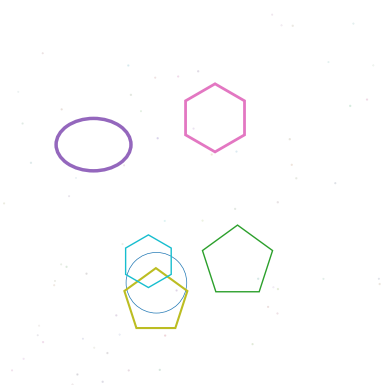[{"shape": "circle", "thickness": 0.5, "radius": 0.39, "center": [0.406, 0.266]}, {"shape": "pentagon", "thickness": 1, "radius": 0.48, "center": [0.617, 0.32]}, {"shape": "oval", "thickness": 2.5, "radius": 0.49, "center": [0.243, 0.624]}, {"shape": "hexagon", "thickness": 2, "radius": 0.44, "center": [0.559, 0.694]}, {"shape": "pentagon", "thickness": 1.5, "radius": 0.43, "center": [0.405, 0.218]}, {"shape": "hexagon", "thickness": 1, "radius": 0.34, "center": [0.386, 0.322]}]